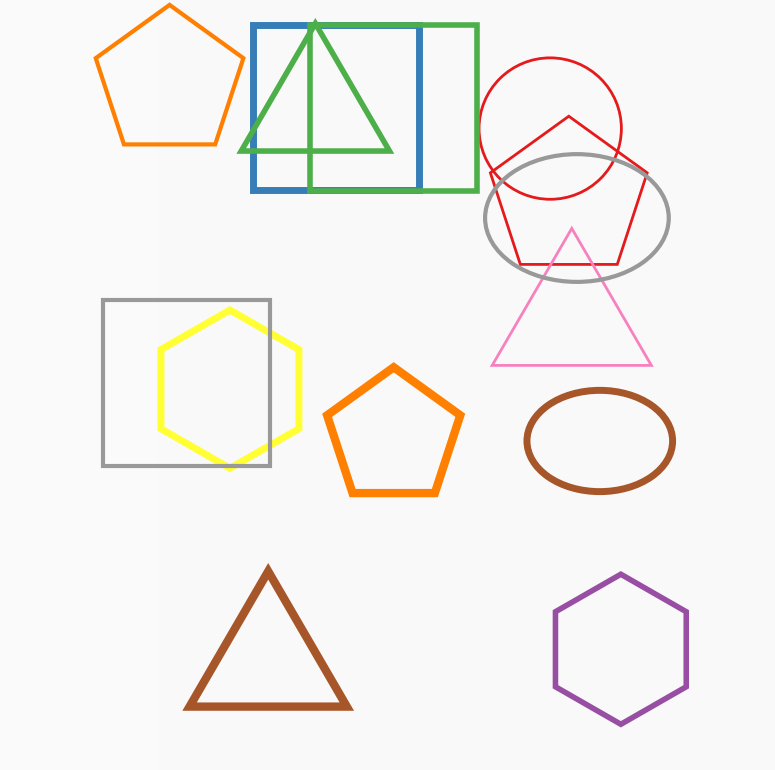[{"shape": "circle", "thickness": 1, "radius": 0.46, "center": [0.71, 0.833]}, {"shape": "pentagon", "thickness": 1, "radius": 0.53, "center": [0.734, 0.743]}, {"shape": "square", "thickness": 2.5, "radius": 0.53, "center": [0.433, 0.861]}, {"shape": "square", "thickness": 2, "radius": 0.54, "center": [0.507, 0.86]}, {"shape": "triangle", "thickness": 2, "radius": 0.55, "center": [0.407, 0.859]}, {"shape": "hexagon", "thickness": 2, "radius": 0.49, "center": [0.801, 0.157]}, {"shape": "pentagon", "thickness": 3, "radius": 0.45, "center": [0.508, 0.433]}, {"shape": "pentagon", "thickness": 1.5, "radius": 0.5, "center": [0.219, 0.893]}, {"shape": "hexagon", "thickness": 2.5, "radius": 0.51, "center": [0.297, 0.495]}, {"shape": "oval", "thickness": 2.5, "radius": 0.47, "center": [0.774, 0.427]}, {"shape": "triangle", "thickness": 3, "radius": 0.59, "center": [0.346, 0.141]}, {"shape": "triangle", "thickness": 1, "radius": 0.59, "center": [0.738, 0.585]}, {"shape": "oval", "thickness": 1.5, "radius": 0.59, "center": [0.744, 0.717]}, {"shape": "square", "thickness": 1.5, "radius": 0.54, "center": [0.24, 0.503]}]